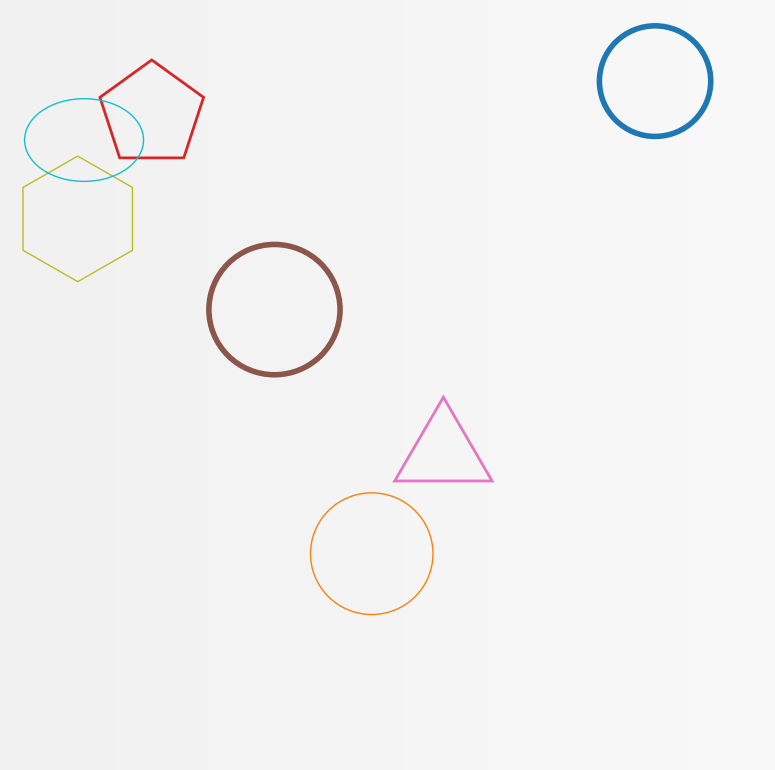[{"shape": "circle", "thickness": 2, "radius": 0.36, "center": [0.845, 0.895]}, {"shape": "circle", "thickness": 0.5, "radius": 0.4, "center": [0.48, 0.281]}, {"shape": "pentagon", "thickness": 1, "radius": 0.35, "center": [0.196, 0.852]}, {"shape": "circle", "thickness": 2, "radius": 0.42, "center": [0.354, 0.598]}, {"shape": "triangle", "thickness": 1, "radius": 0.36, "center": [0.572, 0.412]}, {"shape": "hexagon", "thickness": 0.5, "radius": 0.41, "center": [0.1, 0.716]}, {"shape": "oval", "thickness": 0.5, "radius": 0.38, "center": [0.108, 0.818]}]